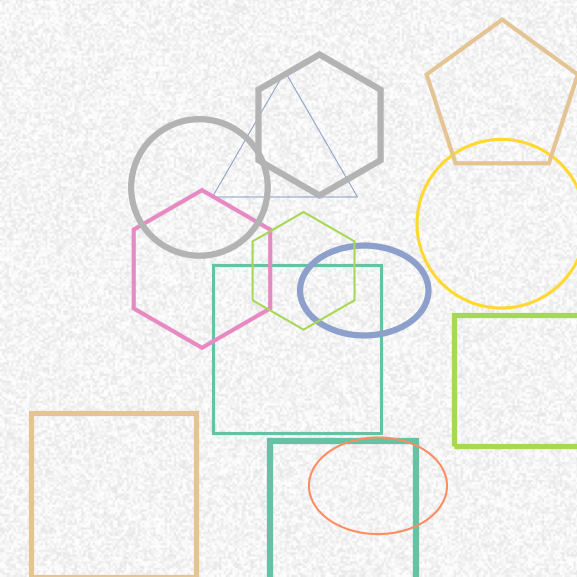[{"shape": "square", "thickness": 3, "radius": 0.64, "center": [0.594, 0.109]}, {"shape": "square", "thickness": 1.5, "radius": 0.73, "center": [0.514, 0.395]}, {"shape": "oval", "thickness": 1, "radius": 0.6, "center": [0.655, 0.158]}, {"shape": "triangle", "thickness": 0.5, "radius": 0.72, "center": [0.493, 0.731]}, {"shape": "oval", "thickness": 3, "radius": 0.56, "center": [0.631, 0.496]}, {"shape": "hexagon", "thickness": 2, "radius": 0.68, "center": [0.35, 0.533]}, {"shape": "hexagon", "thickness": 1, "radius": 0.51, "center": [0.526, 0.53]}, {"shape": "square", "thickness": 2.5, "radius": 0.57, "center": [0.9, 0.341]}, {"shape": "circle", "thickness": 1.5, "radius": 0.73, "center": [0.868, 0.612]}, {"shape": "square", "thickness": 2.5, "radius": 0.71, "center": [0.197, 0.142]}, {"shape": "pentagon", "thickness": 2, "radius": 0.69, "center": [0.87, 0.828]}, {"shape": "circle", "thickness": 3, "radius": 0.59, "center": [0.345, 0.675]}, {"shape": "hexagon", "thickness": 3, "radius": 0.61, "center": [0.553, 0.783]}]